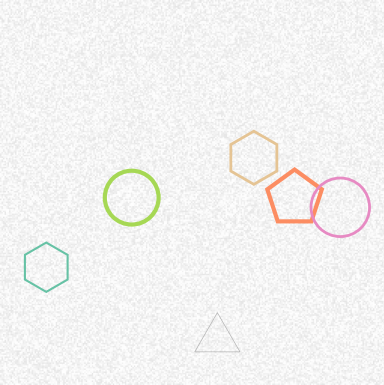[{"shape": "hexagon", "thickness": 1.5, "radius": 0.32, "center": [0.12, 0.306]}, {"shape": "pentagon", "thickness": 3, "radius": 0.37, "center": [0.765, 0.485]}, {"shape": "circle", "thickness": 2, "radius": 0.38, "center": [0.884, 0.462]}, {"shape": "circle", "thickness": 3, "radius": 0.35, "center": [0.342, 0.487]}, {"shape": "hexagon", "thickness": 2, "radius": 0.34, "center": [0.659, 0.59]}, {"shape": "triangle", "thickness": 0.5, "radius": 0.34, "center": [0.565, 0.12]}]